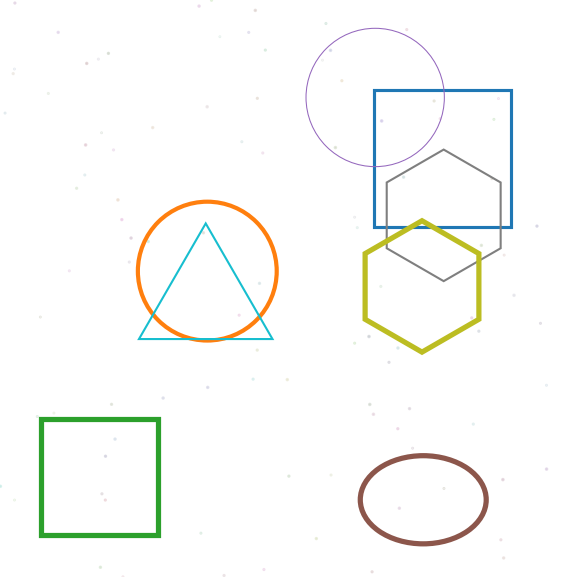[{"shape": "square", "thickness": 1.5, "radius": 0.59, "center": [0.766, 0.725]}, {"shape": "circle", "thickness": 2, "radius": 0.6, "center": [0.359, 0.53]}, {"shape": "square", "thickness": 2.5, "radius": 0.5, "center": [0.173, 0.173]}, {"shape": "circle", "thickness": 0.5, "radius": 0.6, "center": [0.65, 0.83]}, {"shape": "oval", "thickness": 2.5, "radius": 0.55, "center": [0.733, 0.134]}, {"shape": "hexagon", "thickness": 1, "radius": 0.57, "center": [0.768, 0.626]}, {"shape": "hexagon", "thickness": 2.5, "radius": 0.57, "center": [0.731, 0.503]}, {"shape": "triangle", "thickness": 1, "radius": 0.67, "center": [0.356, 0.479]}]